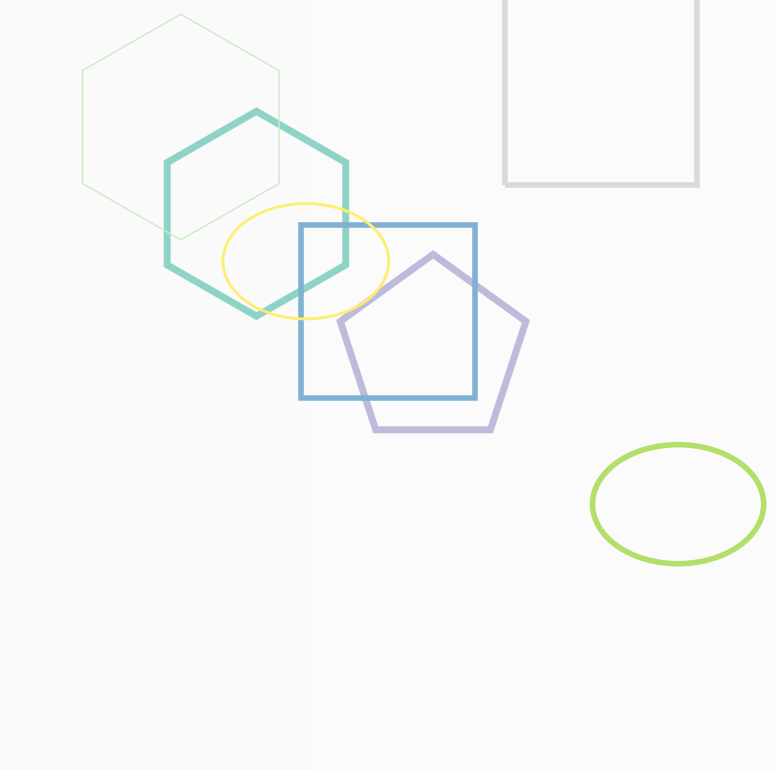[{"shape": "hexagon", "thickness": 2.5, "radius": 0.67, "center": [0.331, 0.722]}, {"shape": "pentagon", "thickness": 2.5, "radius": 0.63, "center": [0.559, 0.544]}, {"shape": "square", "thickness": 2, "radius": 0.56, "center": [0.501, 0.596]}, {"shape": "oval", "thickness": 2, "radius": 0.55, "center": [0.875, 0.345]}, {"shape": "square", "thickness": 2, "radius": 0.62, "center": [0.775, 0.883]}, {"shape": "hexagon", "thickness": 0.5, "radius": 0.73, "center": [0.233, 0.835]}, {"shape": "oval", "thickness": 1, "radius": 0.53, "center": [0.395, 0.661]}]